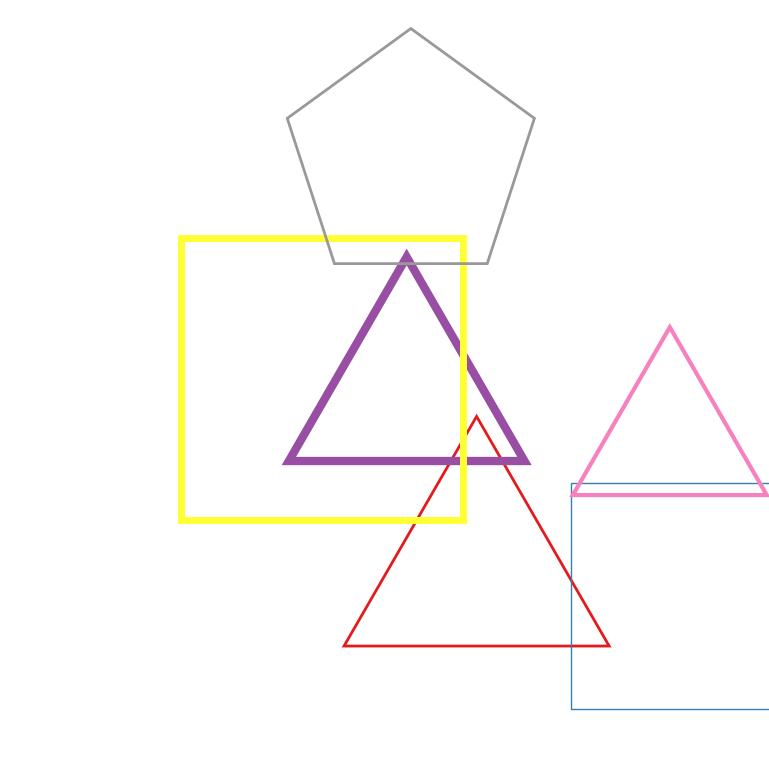[{"shape": "triangle", "thickness": 1, "radius": 0.99, "center": [0.619, 0.26]}, {"shape": "square", "thickness": 0.5, "radius": 0.74, "center": [0.889, 0.226]}, {"shape": "triangle", "thickness": 3, "radius": 0.88, "center": [0.528, 0.49]}, {"shape": "square", "thickness": 2.5, "radius": 0.92, "center": [0.418, 0.508]}, {"shape": "triangle", "thickness": 1.5, "radius": 0.73, "center": [0.87, 0.43]}, {"shape": "pentagon", "thickness": 1, "radius": 0.84, "center": [0.534, 0.794]}]